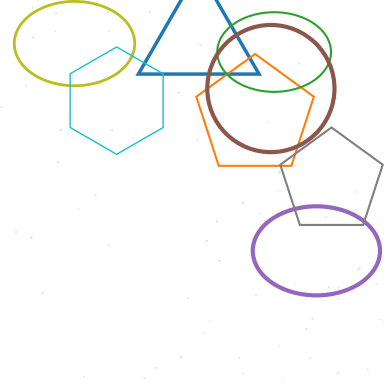[{"shape": "triangle", "thickness": 2.5, "radius": 0.9, "center": [0.516, 0.898]}, {"shape": "pentagon", "thickness": 1.5, "radius": 0.8, "center": [0.662, 0.699]}, {"shape": "oval", "thickness": 1.5, "radius": 0.74, "center": [0.712, 0.865]}, {"shape": "oval", "thickness": 3, "radius": 0.83, "center": [0.822, 0.348]}, {"shape": "circle", "thickness": 3, "radius": 0.83, "center": [0.704, 0.77]}, {"shape": "pentagon", "thickness": 1.5, "radius": 0.7, "center": [0.861, 0.529]}, {"shape": "oval", "thickness": 2, "radius": 0.78, "center": [0.194, 0.887]}, {"shape": "hexagon", "thickness": 1, "radius": 0.7, "center": [0.303, 0.739]}]